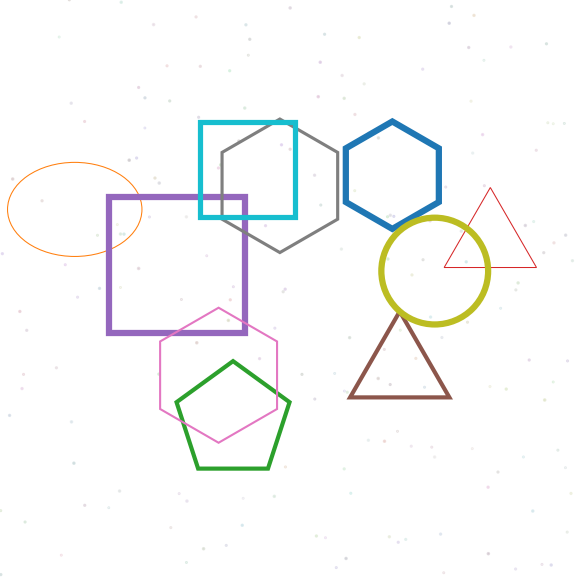[{"shape": "hexagon", "thickness": 3, "radius": 0.46, "center": [0.679, 0.696]}, {"shape": "oval", "thickness": 0.5, "radius": 0.58, "center": [0.129, 0.637]}, {"shape": "pentagon", "thickness": 2, "radius": 0.51, "center": [0.404, 0.271]}, {"shape": "triangle", "thickness": 0.5, "radius": 0.46, "center": [0.849, 0.582]}, {"shape": "square", "thickness": 3, "radius": 0.59, "center": [0.306, 0.54]}, {"shape": "triangle", "thickness": 2, "radius": 0.5, "center": [0.692, 0.361]}, {"shape": "hexagon", "thickness": 1, "radius": 0.58, "center": [0.379, 0.349]}, {"shape": "hexagon", "thickness": 1.5, "radius": 0.58, "center": [0.485, 0.677]}, {"shape": "circle", "thickness": 3, "radius": 0.46, "center": [0.753, 0.53]}, {"shape": "square", "thickness": 2.5, "radius": 0.41, "center": [0.428, 0.705]}]